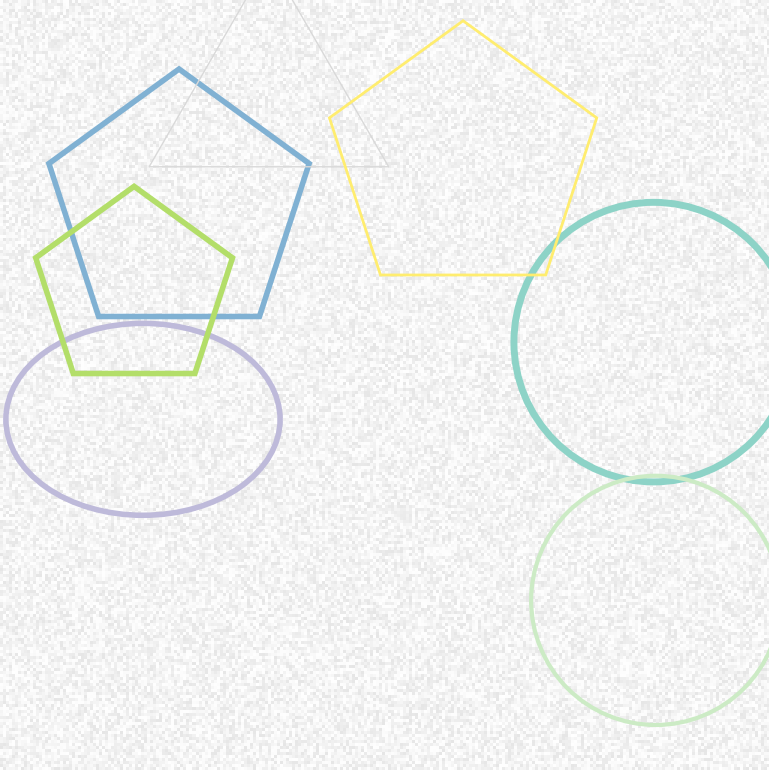[{"shape": "circle", "thickness": 2.5, "radius": 0.91, "center": [0.849, 0.556]}, {"shape": "oval", "thickness": 2, "radius": 0.89, "center": [0.186, 0.455]}, {"shape": "pentagon", "thickness": 2, "radius": 0.89, "center": [0.233, 0.733]}, {"shape": "pentagon", "thickness": 2, "radius": 0.67, "center": [0.174, 0.624]}, {"shape": "triangle", "thickness": 0.5, "radius": 0.9, "center": [0.349, 0.873]}, {"shape": "circle", "thickness": 1.5, "radius": 0.81, "center": [0.852, 0.22]}, {"shape": "pentagon", "thickness": 1, "radius": 0.91, "center": [0.601, 0.791]}]